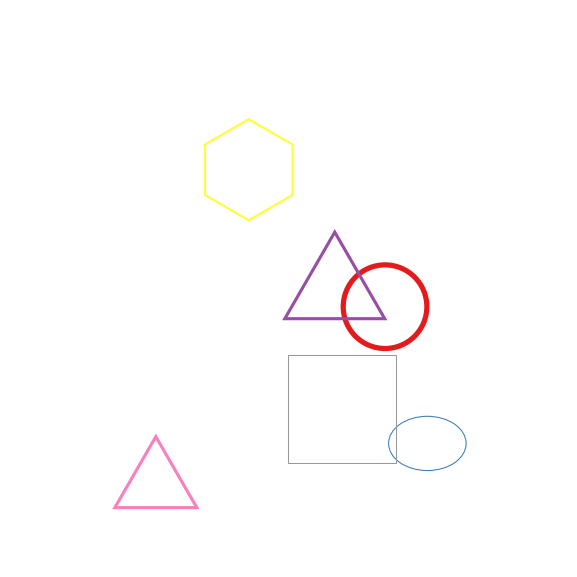[{"shape": "circle", "thickness": 2.5, "radius": 0.36, "center": [0.667, 0.468]}, {"shape": "oval", "thickness": 0.5, "radius": 0.34, "center": [0.74, 0.231]}, {"shape": "triangle", "thickness": 1.5, "radius": 0.5, "center": [0.58, 0.497]}, {"shape": "hexagon", "thickness": 1, "radius": 0.44, "center": [0.431, 0.705]}, {"shape": "triangle", "thickness": 1.5, "radius": 0.41, "center": [0.27, 0.161]}, {"shape": "square", "thickness": 0.5, "radius": 0.47, "center": [0.592, 0.291]}]